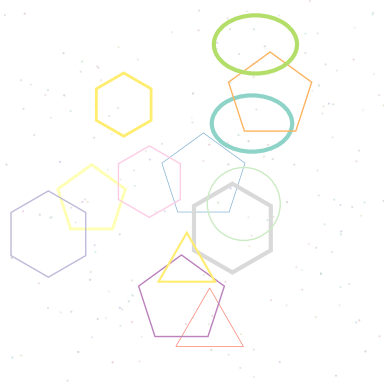[{"shape": "oval", "thickness": 3, "radius": 0.52, "center": [0.654, 0.679]}, {"shape": "pentagon", "thickness": 2, "radius": 0.46, "center": [0.238, 0.48]}, {"shape": "hexagon", "thickness": 1, "radius": 0.56, "center": [0.126, 0.392]}, {"shape": "triangle", "thickness": 0.5, "radius": 0.51, "center": [0.545, 0.151]}, {"shape": "pentagon", "thickness": 0.5, "radius": 0.57, "center": [0.528, 0.541]}, {"shape": "pentagon", "thickness": 1, "radius": 0.57, "center": [0.702, 0.751]}, {"shape": "oval", "thickness": 3, "radius": 0.54, "center": [0.663, 0.885]}, {"shape": "hexagon", "thickness": 1, "radius": 0.46, "center": [0.388, 0.528]}, {"shape": "hexagon", "thickness": 3, "radius": 0.58, "center": [0.604, 0.407]}, {"shape": "pentagon", "thickness": 1, "radius": 0.59, "center": [0.471, 0.221]}, {"shape": "circle", "thickness": 1, "radius": 0.47, "center": [0.633, 0.47]}, {"shape": "triangle", "thickness": 1.5, "radius": 0.42, "center": [0.485, 0.311]}, {"shape": "hexagon", "thickness": 2, "radius": 0.41, "center": [0.321, 0.728]}]